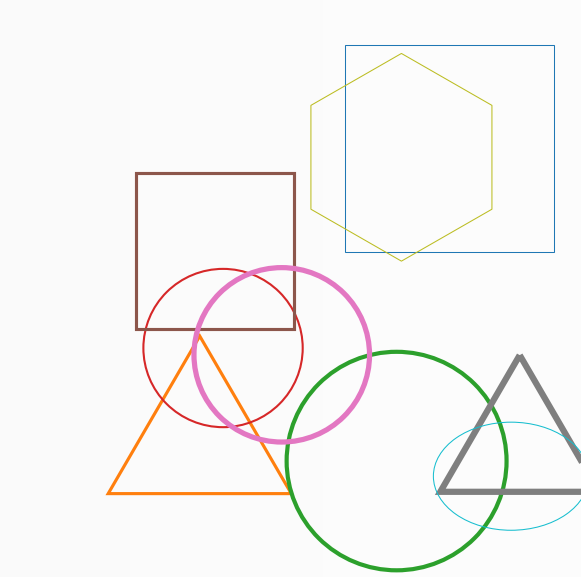[{"shape": "square", "thickness": 0.5, "radius": 0.9, "center": [0.774, 0.742]}, {"shape": "triangle", "thickness": 1.5, "radius": 0.91, "center": [0.344, 0.235]}, {"shape": "circle", "thickness": 2, "radius": 0.95, "center": [0.682, 0.201]}, {"shape": "circle", "thickness": 1, "radius": 0.69, "center": [0.384, 0.396]}, {"shape": "square", "thickness": 1.5, "radius": 0.68, "center": [0.37, 0.564]}, {"shape": "circle", "thickness": 2.5, "radius": 0.76, "center": [0.485, 0.385]}, {"shape": "triangle", "thickness": 3, "radius": 0.79, "center": [0.894, 0.226]}, {"shape": "hexagon", "thickness": 0.5, "radius": 0.9, "center": [0.691, 0.727]}, {"shape": "oval", "thickness": 0.5, "radius": 0.67, "center": [0.879, 0.175]}]